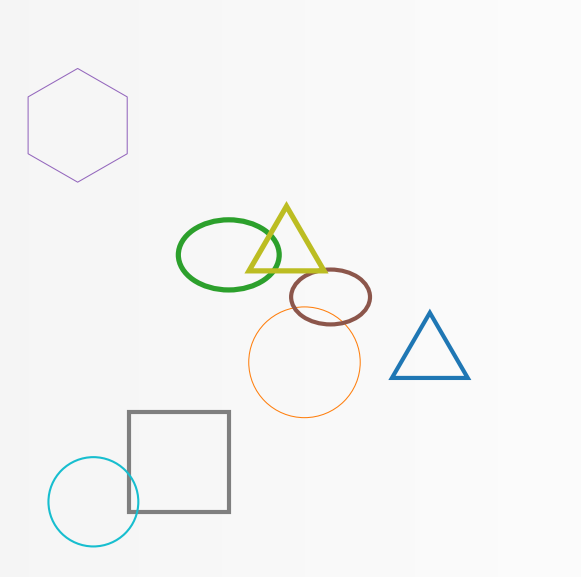[{"shape": "triangle", "thickness": 2, "radius": 0.38, "center": [0.74, 0.382]}, {"shape": "circle", "thickness": 0.5, "radius": 0.48, "center": [0.524, 0.372]}, {"shape": "oval", "thickness": 2.5, "radius": 0.43, "center": [0.394, 0.558]}, {"shape": "hexagon", "thickness": 0.5, "radius": 0.49, "center": [0.134, 0.782]}, {"shape": "oval", "thickness": 2, "radius": 0.34, "center": [0.569, 0.485]}, {"shape": "square", "thickness": 2, "radius": 0.43, "center": [0.307, 0.199]}, {"shape": "triangle", "thickness": 2.5, "radius": 0.37, "center": [0.493, 0.567]}, {"shape": "circle", "thickness": 1, "radius": 0.39, "center": [0.161, 0.13]}]